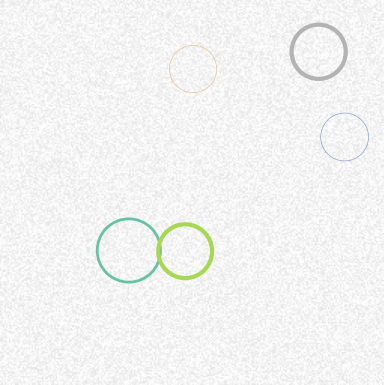[{"shape": "circle", "thickness": 2, "radius": 0.41, "center": [0.335, 0.349]}, {"shape": "circle", "thickness": 0.5, "radius": 0.31, "center": [0.895, 0.644]}, {"shape": "circle", "thickness": 3, "radius": 0.35, "center": [0.481, 0.347]}, {"shape": "circle", "thickness": 0.5, "radius": 0.31, "center": [0.501, 0.821]}, {"shape": "circle", "thickness": 3, "radius": 0.35, "center": [0.828, 0.865]}]